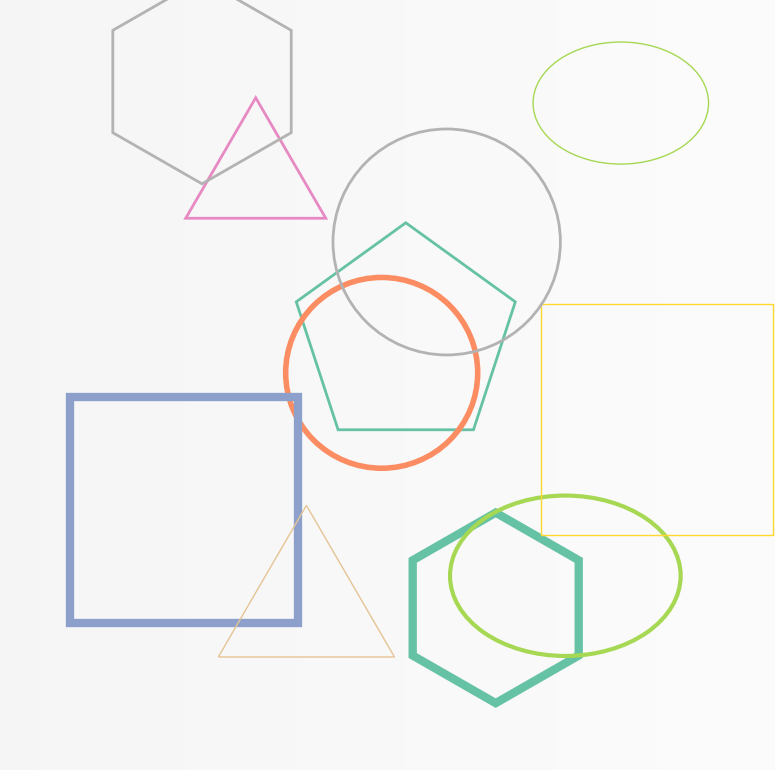[{"shape": "hexagon", "thickness": 3, "radius": 0.62, "center": [0.64, 0.211]}, {"shape": "pentagon", "thickness": 1, "radius": 0.74, "center": [0.524, 0.562]}, {"shape": "circle", "thickness": 2, "radius": 0.62, "center": [0.493, 0.516]}, {"shape": "square", "thickness": 3, "radius": 0.73, "center": [0.238, 0.338]}, {"shape": "triangle", "thickness": 1, "radius": 0.52, "center": [0.33, 0.769]}, {"shape": "oval", "thickness": 1.5, "radius": 0.74, "center": [0.729, 0.252]}, {"shape": "oval", "thickness": 0.5, "radius": 0.57, "center": [0.801, 0.866]}, {"shape": "square", "thickness": 0.5, "radius": 0.75, "center": [0.848, 0.455]}, {"shape": "triangle", "thickness": 0.5, "radius": 0.66, "center": [0.395, 0.212]}, {"shape": "hexagon", "thickness": 1, "radius": 0.66, "center": [0.261, 0.894]}, {"shape": "circle", "thickness": 1, "radius": 0.73, "center": [0.576, 0.686]}]